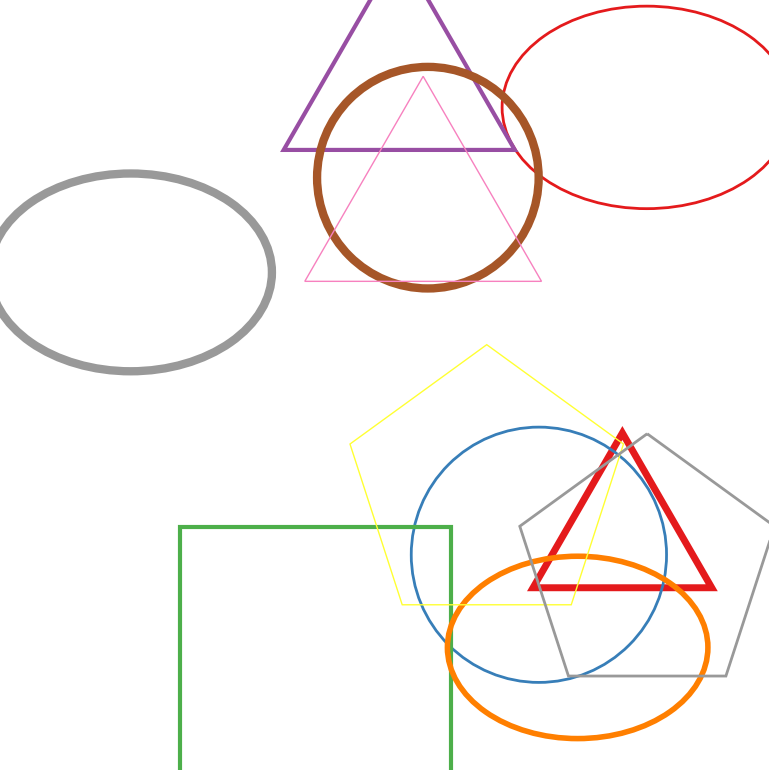[{"shape": "triangle", "thickness": 2.5, "radius": 0.67, "center": [0.808, 0.304]}, {"shape": "oval", "thickness": 1, "radius": 0.94, "center": [0.84, 0.861]}, {"shape": "circle", "thickness": 1, "radius": 0.83, "center": [0.7, 0.28]}, {"shape": "square", "thickness": 1.5, "radius": 0.88, "center": [0.41, 0.14]}, {"shape": "triangle", "thickness": 1.5, "radius": 0.87, "center": [0.518, 0.892]}, {"shape": "oval", "thickness": 2, "radius": 0.85, "center": [0.75, 0.159]}, {"shape": "pentagon", "thickness": 0.5, "radius": 0.93, "center": [0.632, 0.366]}, {"shape": "circle", "thickness": 3, "radius": 0.72, "center": [0.556, 0.769]}, {"shape": "triangle", "thickness": 0.5, "radius": 0.89, "center": [0.55, 0.723]}, {"shape": "oval", "thickness": 3, "radius": 0.92, "center": [0.17, 0.646]}, {"shape": "pentagon", "thickness": 1, "radius": 0.87, "center": [0.84, 0.263]}]